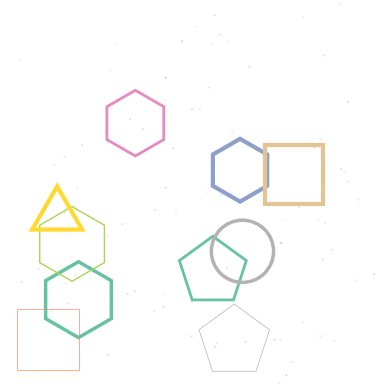[{"shape": "pentagon", "thickness": 2, "radius": 0.46, "center": [0.553, 0.295]}, {"shape": "hexagon", "thickness": 2.5, "radius": 0.49, "center": [0.204, 0.222]}, {"shape": "square", "thickness": 0.5, "radius": 0.4, "center": [0.125, 0.118]}, {"shape": "hexagon", "thickness": 3, "radius": 0.41, "center": [0.624, 0.558]}, {"shape": "hexagon", "thickness": 2, "radius": 0.43, "center": [0.352, 0.68]}, {"shape": "hexagon", "thickness": 1, "radius": 0.49, "center": [0.187, 0.366]}, {"shape": "triangle", "thickness": 3, "radius": 0.37, "center": [0.148, 0.441]}, {"shape": "square", "thickness": 3, "radius": 0.38, "center": [0.764, 0.547]}, {"shape": "circle", "thickness": 2.5, "radius": 0.4, "center": [0.63, 0.347]}, {"shape": "pentagon", "thickness": 0.5, "radius": 0.48, "center": [0.609, 0.114]}]